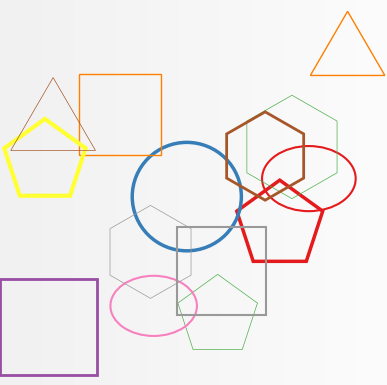[{"shape": "oval", "thickness": 1.5, "radius": 0.6, "center": [0.797, 0.536]}, {"shape": "pentagon", "thickness": 2.5, "radius": 0.58, "center": [0.722, 0.416]}, {"shape": "circle", "thickness": 2.5, "radius": 0.7, "center": [0.482, 0.489]}, {"shape": "hexagon", "thickness": 0.5, "radius": 0.67, "center": [0.753, 0.618]}, {"shape": "pentagon", "thickness": 0.5, "radius": 0.54, "center": [0.562, 0.179]}, {"shape": "square", "thickness": 2, "radius": 0.63, "center": [0.125, 0.151]}, {"shape": "square", "thickness": 1, "radius": 0.53, "center": [0.31, 0.702]}, {"shape": "triangle", "thickness": 1, "radius": 0.56, "center": [0.897, 0.86]}, {"shape": "pentagon", "thickness": 3, "radius": 0.55, "center": [0.116, 0.581]}, {"shape": "triangle", "thickness": 0.5, "radius": 0.63, "center": [0.137, 0.672]}, {"shape": "hexagon", "thickness": 2, "radius": 0.57, "center": [0.684, 0.595]}, {"shape": "oval", "thickness": 1.5, "radius": 0.56, "center": [0.397, 0.206]}, {"shape": "hexagon", "thickness": 0.5, "radius": 0.6, "center": [0.388, 0.346]}, {"shape": "square", "thickness": 1.5, "radius": 0.57, "center": [0.571, 0.297]}]